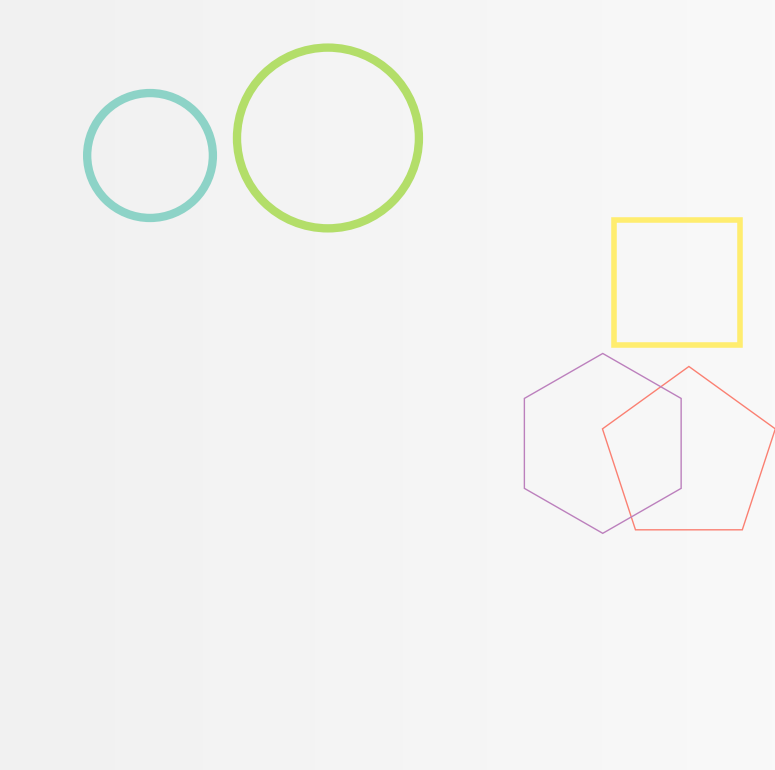[{"shape": "circle", "thickness": 3, "radius": 0.41, "center": [0.194, 0.798]}, {"shape": "pentagon", "thickness": 0.5, "radius": 0.59, "center": [0.889, 0.407]}, {"shape": "circle", "thickness": 3, "radius": 0.59, "center": [0.423, 0.821]}, {"shape": "hexagon", "thickness": 0.5, "radius": 0.58, "center": [0.778, 0.424]}, {"shape": "square", "thickness": 2, "radius": 0.41, "center": [0.874, 0.633]}]